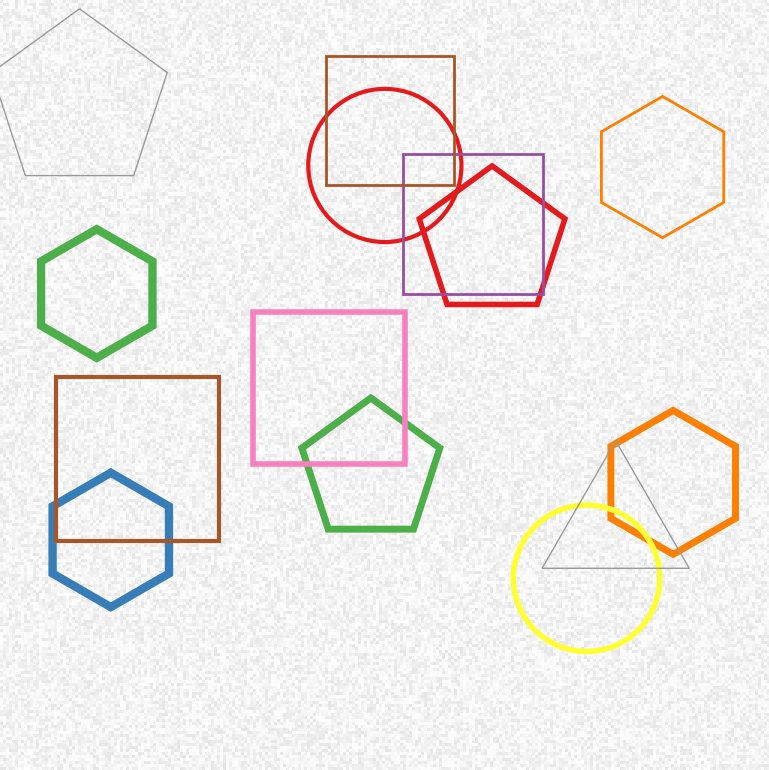[{"shape": "circle", "thickness": 1.5, "radius": 0.5, "center": [0.5, 0.785]}, {"shape": "pentagon", "thickness": 2, "radius": 0.5, "center": [0.639, 0.685]}, {"shape": "hexagon", "thickness": 3, "radius": 0.44, "center": [0.144, 0.299]}, {"shape": "hexagon", "thickness": 3, "radius": 0.42, "center": [0.126, 0.619]}, {"shape": "pentagon", "thickness": 2.5, "radius": 0.47, "center": [0.482, 0.389]}, {"shape": "square", "thickness": 1, "radius": 0.45, "center": [0.615, 0.709]}, {"shape": "hexagon", "thickness": 1, "radius": 0.46, "center": [0.86, 0.783]}, {"shape": "hexagon", "thickness": 2.5, "radius": 0.47, "center": [0.874, 0.374]}, {"shape": "circle", "thickness": 2, "radius": 0.48, "center": [0.762, 0.249]}, {"shape": "square", "thickness": 1.5, "radius": 0.53, "center": [0.179, 0.404]}, {"shape": "square", "thickness": 1, "radius": 0.42, "center": [0.506, 0.844]}, {"shape": "square", "thickness": 2, "radius": 0.49, "center": [0.427, 0.496]}, {"shape": "triangle", "thickness": 0.5, "radius": 0.55, "center": [0.8, 0.317]}, {"shape": "pentagon", "thickness": 0.5, "radius": 0.6, "center": [0.103, 0.869]}]